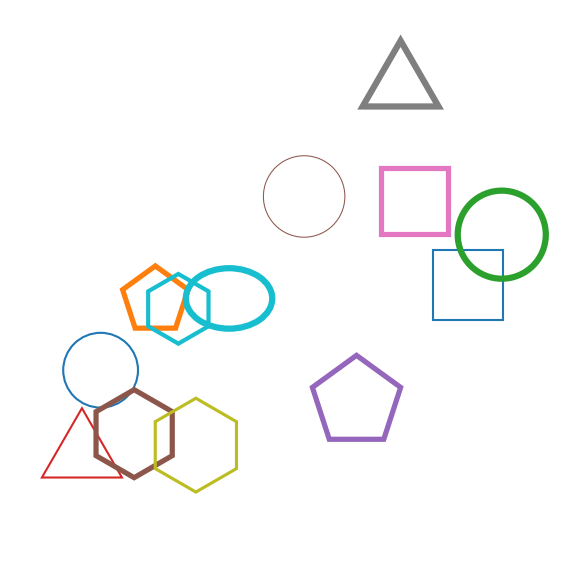[{"shape": "square", "thickness": 1, "radius": 0.3, "center": [0.811, 0.506]}, {"shape": "circle", "thickness": 1, "radius": 0.32, "center": [0.174, 0.358]}, {"shape": "pentagon", "thickness": 2.5, "radius": 0.3, "center": [0.269, 0.479]}, {"shape": "circle", "thickness": 3, "radius": 0.38, "center": [0.869, 0.593]}, {"shape": "triangle", "thickness": 1, "radius": 0.4, "center": [0.142, 0.212]}, {"shape": "pentagon", "thickness": 2.5, "radius": 0.4, "center": [0.617, 0.303]}, {"shape": "hexagon", "thickness": 2.5, "radius": 0.38, "center": [0.232, 0.248]}, {"shape": "circle", "thickness": 0.5, "radius": 0.35, "center": [0.527, 0.659]}, {"shape": "square", "thickness": 2.5, "radius": 0.29, "center": [0.718, 0.652]}, {"shape": "triangle", "thickness": 3, "radius": 0.38, "center": [0.694, 0.853]}, {"shape": "hexagon", "thickness": 1.5, "radius": 0.41, "center": [0.339, 0.228]}, {"shape": "hexagon", "thickness": 2, "radius": 0.3, "center": [0.309, 0.464]}, {"shape": "oval", "thickness": 3, "radius": 0.37, "center": [0.397, 0.482]}]